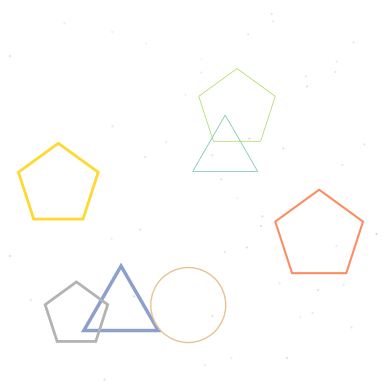[{"shape": "triangle", "thickness": 0.5, "radius": 0.49, "center": [0.585, 0.604]}, {"shape": "pentagon", "thickness": 1.5, "radius": 0.6, "center": [0.829, 0.387]}, {"shape": "triangle", "thickness": 2.5, "radius": 0.56, "center": [0.314, 0.197]}, {"shape": "pentagon", "thickness": 0.5, "radius": 0.52, "center": [0.616, 0.718]}, {"shape": "pentagon", "thickness": 2, "radius": 0.54, "center": [0.152, 0.519]}, {"shape": "circle", "thickness": 1, "radius": 0.49, "center": [0.489, 0.208]}, {"shape": "pentagon", "thickness": 2, "radius": 0.43, "center": [0.199, 0.182]}]